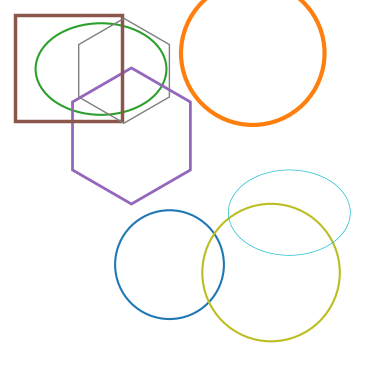[{"shape": "circle", "thickness": 1.5, "radius": 0.71, "center": [0.44, 0.313]}, {"shape": "circle", "thickness": 3, "radius": 0.93, "center": [0.657, 0.862]}, {"shape": "oval", "thickness": 1.5, "radius": 0.85, "center": [0.262, 0.821]}, {"shape": "hexagon", "thickness": 2, "radius": 0.88, "center": [0.341, 0.647]}, {"shape": "square", "thickness": 2.5, "radius": 0.69, "center": [0.178, 0.823]}, {"shape": "hexagon", "thickness": 1, "radius": 0.68, "center": [0.322, 0.816]}, {"shape": "circle", "thickness": 1.5, "radius": 0.89, "center": [0.704, 0.292]}, {"shape": "oval", "thickness": 0.5, "radius": 0.79, "center": [0.751, 0.448]}]